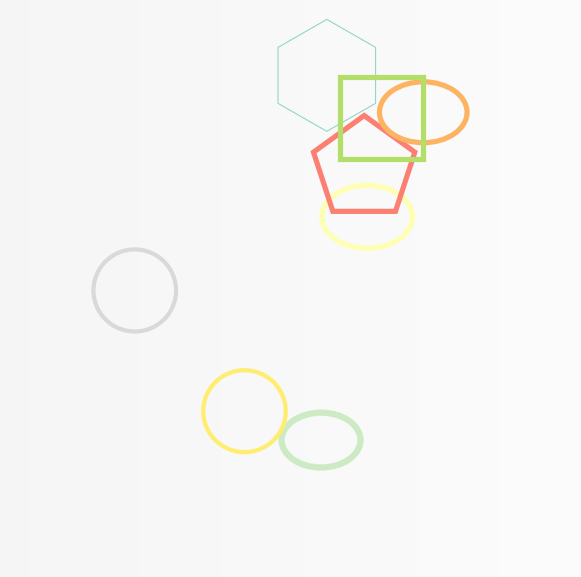[{"shape": "hexagon", "thickness": 0.5, "radius": 0.48, "center": [0.562, 0.869]}, {"shape": "oval", "thickness": 2.5, "radius": 0.39, "center": [0.632, 0.624]}, {"shape": "pentagon", "thickness": 2.5, "radius": 0.46, "center": [0.627, 0.707]}, {"shape": "oval", "thickness": 2.5, "radius": 0.38, "center": [0.728, 0.805]}, {"shape": "square", "thickness": 2.5, "radius": 0.35, "center": [0.657, 0.796]}, {"shape": "circle", "thickness": 2, "radius": 0.36, "center": [0.232, 0.496]}, {"shape": "oval", "thickness": 3, "radius": 0.34, "center": [0.552, 0.237]}, {"shape": "circle", "thickness": 2, "radius": 0.35, "center": [0.421, 0.287]}]